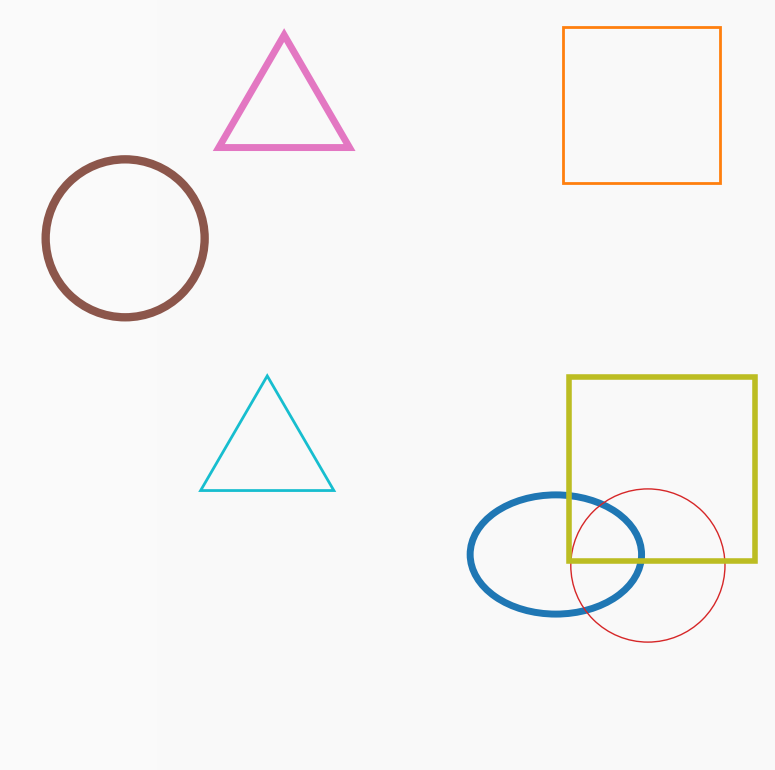[{"shape": "oval", "thickness": 2.5, "radius": 0.55, "center": [0.717, 0.28]}, {"shape": "square", "thickness": 1, "radius": 0.51, "center": [0.828, 0.863]}, {"shape": "circle", "thickness": 0.5, "radius": 0.5, "center": [0.836, 0.266]}, {"shape": "circle", "thickness": 3, "radius": 0.51, "center": [0.161, 0.69]}, {"shape": "triangle", "thickness": 2.5, "radius": 0.49, "center": [0.367, 0.857]}, {"shape": "square", "thickness": 2, "radius": 0.6, "center": [0.854, 0.391]}, {"shape": "triangle", "thickness": 1, "radius": 0.5, "center": [0.345, 0.413]}]